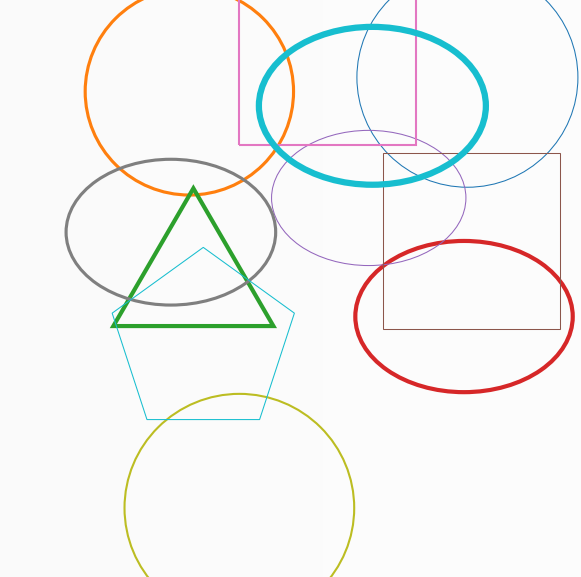[{"shape": "circle", "thickness": 0.5, "radius": 0.95, "center": [0.804, 0.865]}, {"shape": "circle", "thickness": 1.5, "radius": 0.9, "center": [0.326, 0.841]}, {"shape": "triangle", "thickness": 2, "radius": 0.79, "center": [0.333, 0.514]}, {"shape": "oval", "thickness": 2, "radius": 0.94, "center": [0.798, 0.451]}, {"shape": "oval", "thickness": 0.5, "radius": 0.84, "center": [0.634, 0.656]}, {"shape": "square", "thickness": 0.5, "radius": 0.76, "center": [0.811, 0.582]}, {"shape": "square", "thickness": 1, "radius": 0.76, "center": [0.563, 0.9]}, {"shape": "oval", "thickness": 1.5, "radius": 0.9, "center": [0.294, 0.597]}, {"shape": "circle", "thickness": 1, "radius": 0.99, "center": [0.412, 0.12]}, {"shape": "pentagon", "thickness": 0.5, "radius": 0.82, "center": [0.35, 0.406]}, {"shape": "oval", "thickness": 3, "radius": 0.98, "center": [0.641, 0.816]}]